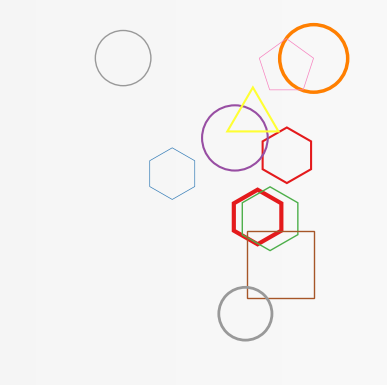[{"shape": "hexagon", "thickness": 1.5, "radius": 0.36, "center": [0.74, 0.597]}, {"shape": "hexagon", "thickness": 3, "radius": 0.35, "center": [0.665, 0.436]}, {"shape": "hexagon", "thickness": 0.5, "radius": 0.34, "center": [0.444, 0.549]}, {"shape": "hexagon", "thickness": 1, "radius": 0.41, "center": [0.697, 0.432]}, {"shape": "circle", "thickness": 1.5, "radius": 0.42, "center": [0.606, 0.642]}, {"shape": "circle", "thickness": 2.5, "radius": 0.44, "center": [0.81, 0.848]}, {"shape": "triangle", "thickness": 1.5, "radius": 0.38, "center": [0.653, 0.697]}, {"shape": "square", "thickness": 1, "radius": 0.44, "center": [0.724, 0.312]}, {"shape": "pentagon", "thickness": 0.5, "radius": 0.37, "center": [0.739, 0.826]}, {"shape": "circle", "thickness": 2, "radius": 0.34, "center": [0.633, 0.185]}, {"shape": "circle", "thickness": 1, "radius": 0.36, "center": [0.318, 0.849]}]